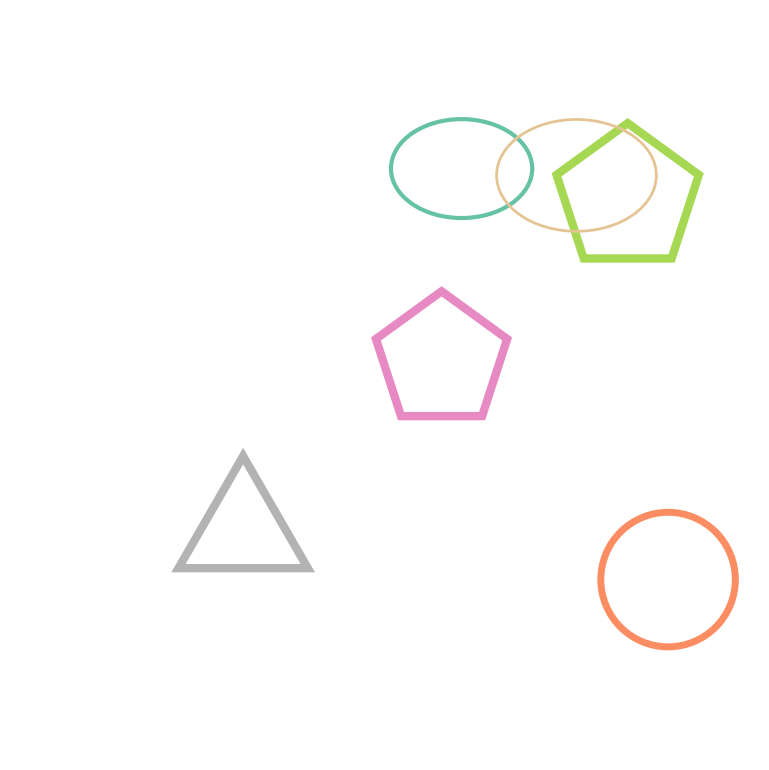[{"shape": "oval", "thickness": 1.5, "radius": 0.46, "center": [0.599, 0.781]}, {"shape": "circle", "thickness": 2.5, "radius": 0.44, "center": [0.868, 0.247]}, {"shape": "pentagon", "thickness": 3, "radius": 0.45, "center": [0.573, 0.532]}, {"shape": "pentagon", "thickness": 3, "radius": 0.49, "center": [0.815, 0.743]}, {"shape": "oval", "thickness": 1, "radius": 0.52, "center": [0.749, 0.772]}, {"shape": "triangle", "thickness": 3, "radius": 0.49, "center": [0.316, 0.311]}]